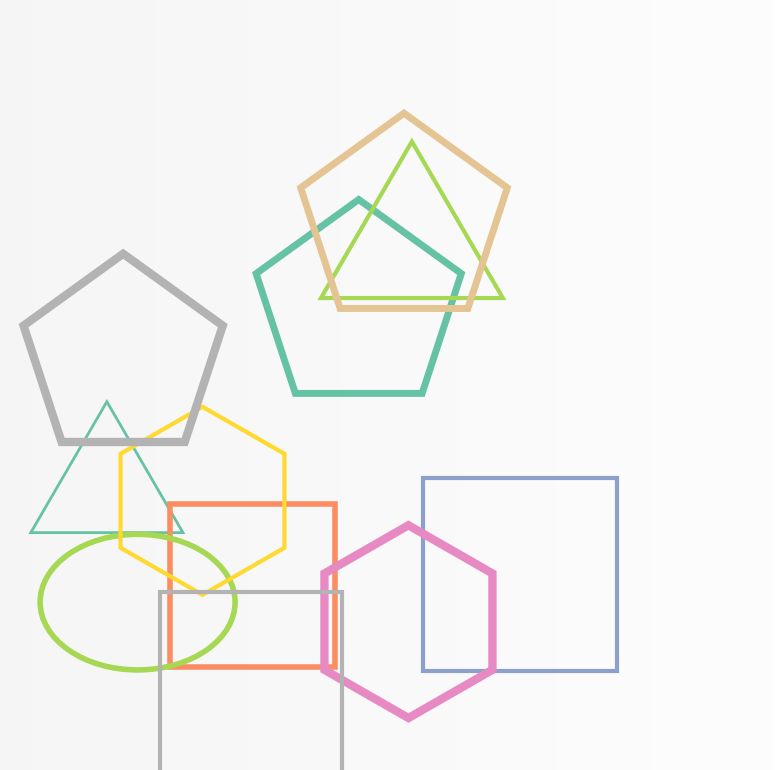[{"shape": "triangle", "thickness": 1, "radius": 0.57, "center": [0.138, 0.365]}, {"shape": "pentagon", "thickness": 2.5, "radius": 0.7, "center": [0.463, 0.602]}, {"shape": "square", "thickness": 2, "radius": 0.53, "center": [0.326, 0.24]}, {"shape": "square", "thickness": 1.5, "radius": 0.63, "center": [0.671, 0.254]}, {"shape": "hexagon", "thickness": 3, "radius": 0.63, "center": [0.527, 0.193]}, {"shape": "oval", "thickness": 2, "radius": 0.63, "center": [0.178, 0.218]}, {"shape": "triangle", "thickness": 1.5, "radius": 0.68, "center": [0.531, 0.681]}, {"shape": "hexagon", "thickness": 1.5, "radius": 0.61, "center": [0.261, 0.35]}, {"shape": "pentagon", "thickness": 2.5, "radius": 0.7, "center": [0.521, 0.713]}, {"shape": "square", "thickness": 1.5, "radius": 0.59, "center": [0.324, 0.114]}, {"shape": "pentagon", "thickness": 3, "radius": 0.68, "center": [0.159, 0.535]}]